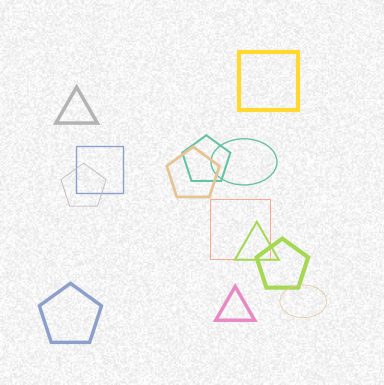[{"shape": "pentagon", "thickness": 1.5, "radius": 0.33, "center": [0.536, 0.583]}, {"shape": "oval", "thickness": 1, "radius": 0.43, "center": [0.634, 0.58]}, {"shape": "square", "thickness": 0.5, "radius": 0.39, "center": [0.622, 0.406]}, {"shape": "pentagon", "thickness": 2.5, "radius": 0.42, "center": [0.183, 0.179]}, {"shape": "square", "thickness": 1, "radius": 0.3, "center": [0.259, 0.56]}, {"shape": "triangle", "thickness": 2.5, "radius": 0.29, "center": [0.611, 0.197]}, {"shape": "triangle", "thickness": 1.5, "radius": 0.33, "center": [0.667, 0.358]}, {"shape": "pentagon", "thickness": 3, "radius": 0.35, "center": [0.733, 0.31]}, {"shape": "square", "thickness": 3, "radius": 0.38, "center": [0.698, 0.79]}, {"shape": "pentagon", "thickness": 2, "radius": 0.36, "center": [0.502, 0.547]}, {"shape": "oval", "thickness": 0.5, "radius": 0.3, "center": [0.788, 0.217]}, {"shape": "pentagon", "thickness": 0.5, "radius": 0.31, "center": [0.217, 0.514]}, {"shape": "triangle", "thickness": 2.5, "radius": 0.31, "center": [0.199, 0.712]}]